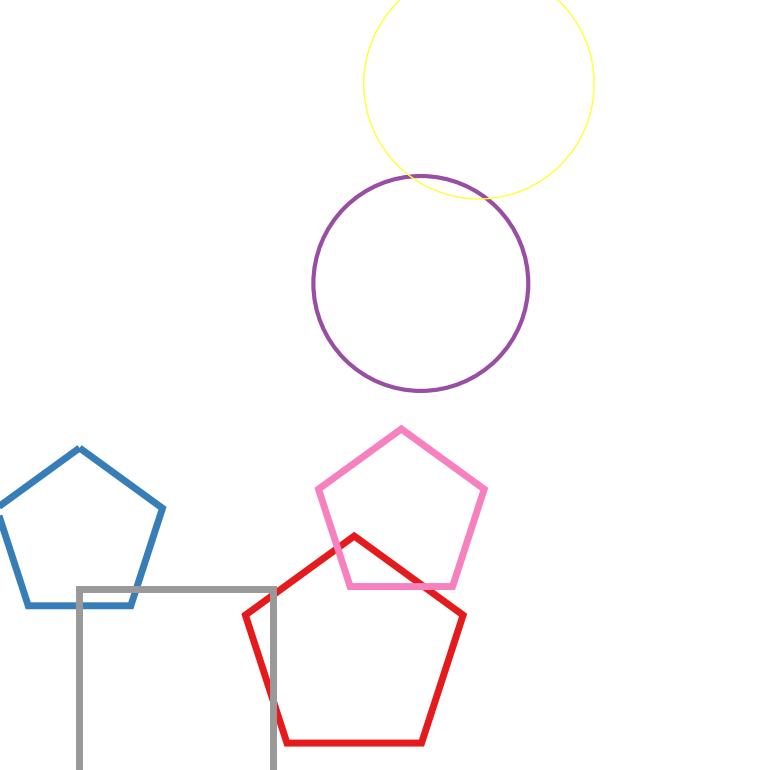[{"shape": "pentagon", "thickness": 2.5, "radius": 0.74, "center": [0.46, 0.155]}, {"shape": "pentagon", "thickness": 2.5, "radius": 0.57, "center": [0.103, 0.305]}, {"shape": "circle", "thickness": 1.5, "radius": 0.7, "center": [0.547, 0.632]}, {"shape": "circle", "thickness": 0.5, "radius": 0.75, "center": [0.622, 0.891]}, {"shape": "pentagon", "thickness": 2.5, "radius": 0.57, "center": [0.521, 0.33]}, {"shape": "square", "thickness": 2.5, "radius": 0.63, "center": [0.228, 0.109]}]